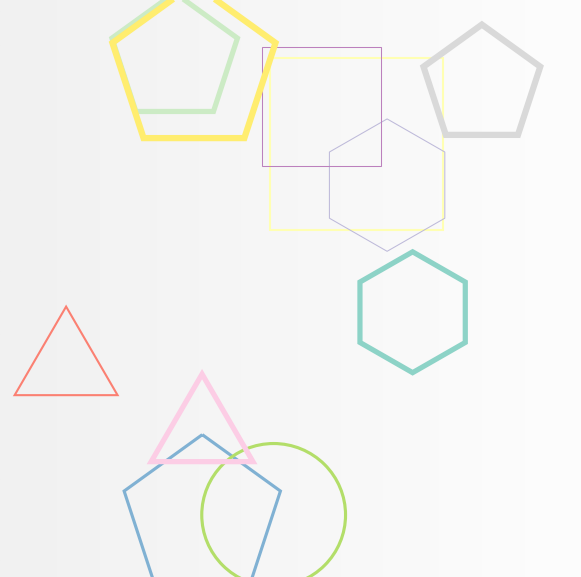[{"shape": "hexagon", "thickness": 2.5, "radius": 0.52, "center": [0.71, 0.458]}, {"shape": "square", "thickness": 1, "radius": 0.74, "center": [0.613, 0.749]}, {"shape": "hexagon", "thickness": 0.5, "radius": 0.57, "center": [0.666, 0.679]}, {"shape": "triangle", "thickness": 1, "radius": 0.51, "center": [0.114, 0.366]}, {"shape": "pentagon", "thickness": 1.5, "radius": 0.71, "center": [0.348, 0.105]}, {"shape": "circle", "thickness": 1.5, "radius": 0.62, "center": [0.471, 0.107]}, {"shape": "triangle", "thickness": 2.5, "radius": 0.51, "center": [0.348, 0.25]}, {"shape": "pentagon", "thickness": 3, "radius": 0.53, "center": [0.829, 0.851]}, {"shape": "square", "thickness": 0.5, "radius": 0.52, "center": [0.553, 0.814]}, {"shape": "pentagon", "thickness": 2.5, "radius": 0.57, "center": [0.301, 0.898]}, {"shape": "pentagon", "thickness": 3, "radius": 0.74, "center": [0.334, 0.879]}]